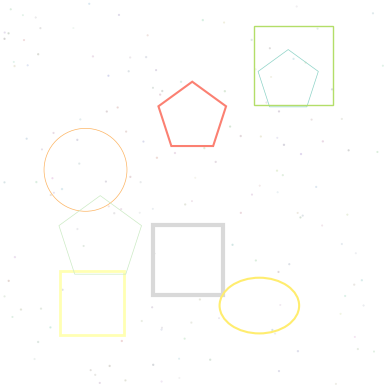[{"shape": "pentagon", "thickness": 0.5, "radius": 0.41, "center": [0.749, 0.789]}, {"shape": "square", "thickness": 2, "radius": 0.41, "center": [0.239, 0.213]}, {"shape": "pentagon", "thickness": 1.5, "radius": 0.46, "center": [0.499, 0.695]}, {"shape": "circle", "thickness": 0.5, "radius": 0.54, "center": [0.222, 0.559]}, {"shape": "square", "thickness": 1, "radius": 0.51, "center": [0.762, 0.83]}, {"shape": "square", "thickness": 3, "radius": 0.45, "center": [0.489, 0.324]}, {"shape": "pentagon", "thickness": 0.5, "radius": 0.56, "center": [0.26, 0.379]}, {"shape": "oval", "thickness": 1.5, "radius": 0.52, "center": [0.674, 0.206]}]